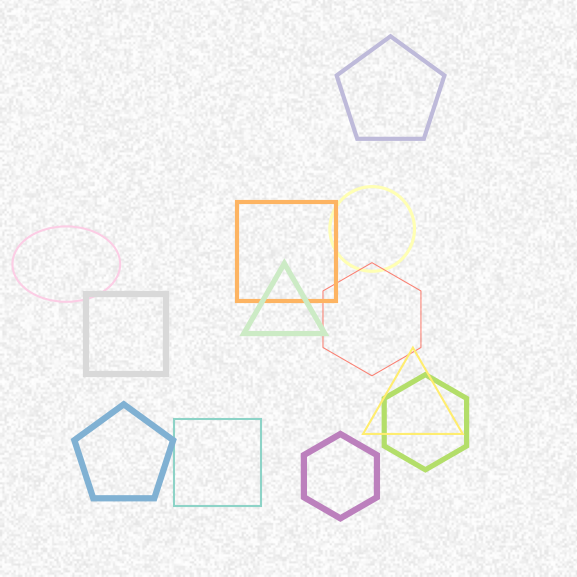[{"shape": "square", "thickness": 1, "radius": 0.38, "center": [0.376, 0.198]}, {"shape": "circle", "thickness": 1.5, "radius": 0.37, "center": [0.644, 0.603]}, {"shape": "pentagon", "thickness": 2, "radius": 0.49, "center": [0.676, 0.838]}, {"shape": "hexagon", "thickness": 0.5, "radius": 0.49, "center": [0.644, 0.446]}, {"shape": "pentagon", "thickness": 3, "radius": 0.45, "center": [0.214, 0.209]}, {"shape": "square", "thickness": 2, "radius": 0.43, "center": [0.496, 0.564]}, {"shape": "hexagon", "thickness": 2.5, "radius": 0.41, "center": [0.737, 0.268]}, {"shape": "oval", "thickness": 1, "radius": 0.47, "center": [0.115, 0.542]}, {"shape": "square", "thickness": 3, "radius": 0.35, "center": [0.217, 0.421]}, {"shape": "hexagon", "thickness": 3, "radius": 0.37, "center": [0.589, 0.175]}, {"shape": "triangle", "thickness": 2.5, "radius": 0.41, "center": [0.492, 0.462]}, {"shape": "triangle", "thickness": 1, "radius": 0.5, "center": [0.715, 0.298]}]